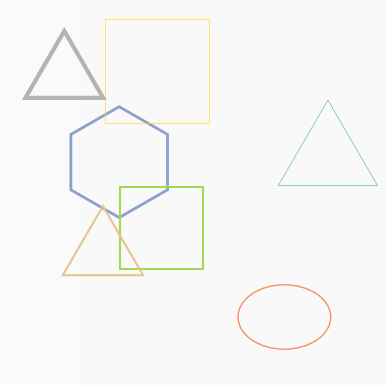[{"shape": "triangle", "thickness": 0.5, "radius": 0.74, "center": [0.846, 0.592]}, {"shape": "oval", "thickness": 1, "radius": 0.6, "center": [0.734, 0.177]}, {"shape": "hexagon", "thickness": 2, "radius": 0.72, "center": [0.308, 0.579]}, {"shape": "square", "thickness": 1.5, "radius": 0.53, "center": [0.417, 0.408]}, {"shape": "square", "thickness": 0.5, "radius": 0.68, "center": [0.405, 0.816]}, {"shape": "triangle", "thickness": 1.5, "radius": 0.6, "center": [0.266, 0.345]}, {"shape": "triangle", "thickness": 3, "radius": 0.58, "center": [0.166, 0.804]}]